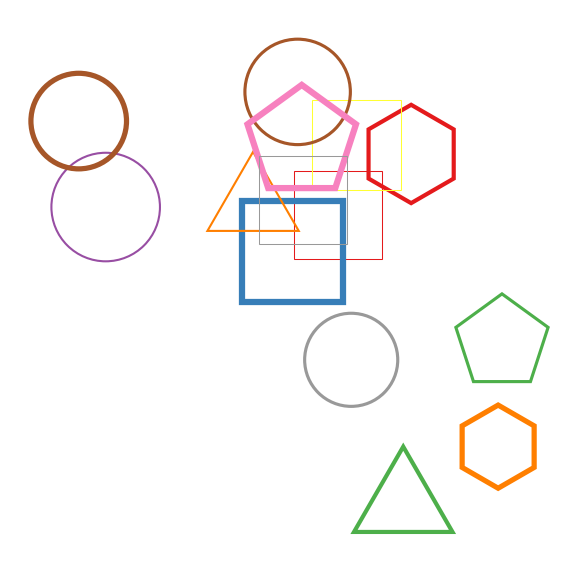[{"shape": "square", "thickness": 0.5, "radius": 0.38, "center": [0.586, 0.626]}, {"shape": "hexagon", "thickness": 2, "radius": 0.43, "center": [0.712, 0.733]}, {"shape": "square", "thickness": 3, "radius": 0.44, "center": [0.506, 0.563]}, {"shape": "pentagon", "thickness": 1.5, "radius": 0.42, "center": [0.869, 0.406]}, {"shape": "triangle", "thickness": 2, "radius": 0.49, "center": [0.698, 0.127]}, {"shape": "circle", "thickness": 1, "radius": 0.47, "center": [0.183, 0.641]}, {"shape": "triangle", "thickness": 1, "radius": 0.46, "center": [0.438, 0.645]}, {"shape": "hexagon", "thickness": 2.5, "radius": 0.36, "center": [0.863, 0.226]}, {"shape": "square", "thickness": 0.5, "radius": 0.39, "center": [0.618, 0.748]}, {"shape": "circle", "thickness": 1.5, "radius": 0.46, "center": [0.515, 0.84]}, {"shape": "circle", "thickness": 2.5, "radius": 0.41, "center": [0.136, 0.789]}, {"shape": "pentagon", "thickness": 3, "radius": 0.49, "center": [0.522, 0.753]}, {"shape": "square", "thickness": 0.5, "radius": 0.38, "center": [0.525, 0.652]}, {"shape": "circle", "thickness": 1.5, "radius": 0.4, "center": [0.608, 0.376]}]